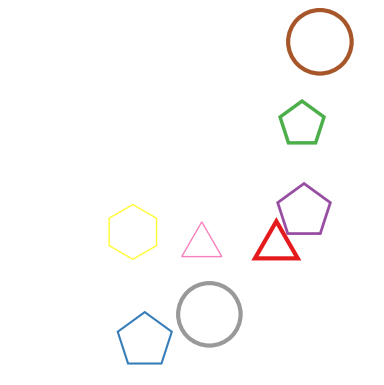[{"shape": "triangle", "thickness": 3, "radius": 0.32, "center": [0.718, 0.361]}, {"shape": "pentagon", "thickness": 1.5, "radius": 0.37, "center": [0.376, 0.115]}, {"shape": "pentagon", "thickness": 2.5, "radius": 0.3, "center": [0.785, 0.677]}, {"shape": "pentagon", "thickness": 2, "radius": 0.36, "center": [0.79, 0.451]}, {"shape": "hexagon", "thickness": 1, "radius": 0.36, "center": [0.345, 0.398]}, {"shape": "circle", "thickness": 3, "radius": 0.41, "center": [0.831, 0.891]}, {"shape": "triangle", "thickness": 1, "radius": 0.3, "center": [0.524, 0.364]}, {"shape": "circle", "thickness": 3, "radius": 0.41, "center": [0.544, 0.184]}]